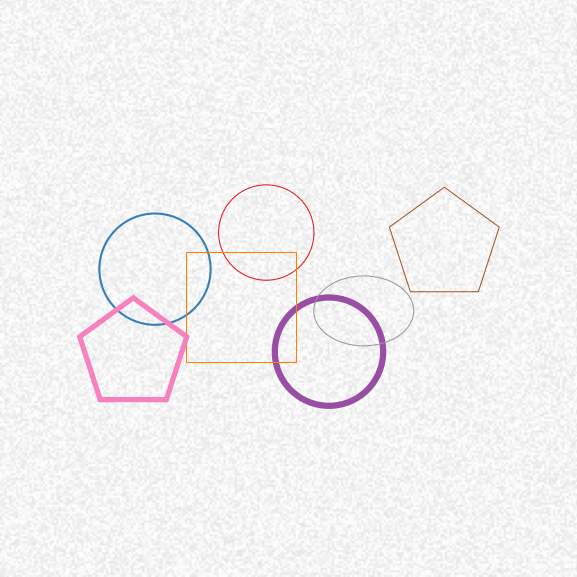[{"shape": "circle", "thickness": 0.5, "radius": 0.41, "center": [0.461, 0.596]}, {"shape": "circle", "thickness": 1, "radius": 0.48, "center": [0.268, 0.533]}, {"shape": "circle", "thickness": 3, "radius": 0.47, "center": [0.57, 0.39]}, {"shape": "square", "thickness": 0.5, "radius": 0.48, "center": [0.418, 0.468]}, {"shape": "pentagon", "thickness": 0.5, "radius": 0.5, "center": [0.769, 0.575]}, {"shape": "pentagon", "thickness": 2.5, "radius": 0.49, "center": [0.231, 0.386]}, {"shape": "oval", "thickness": 0.5, "radius": 0.43, "center": [0.63, 0.461]}]